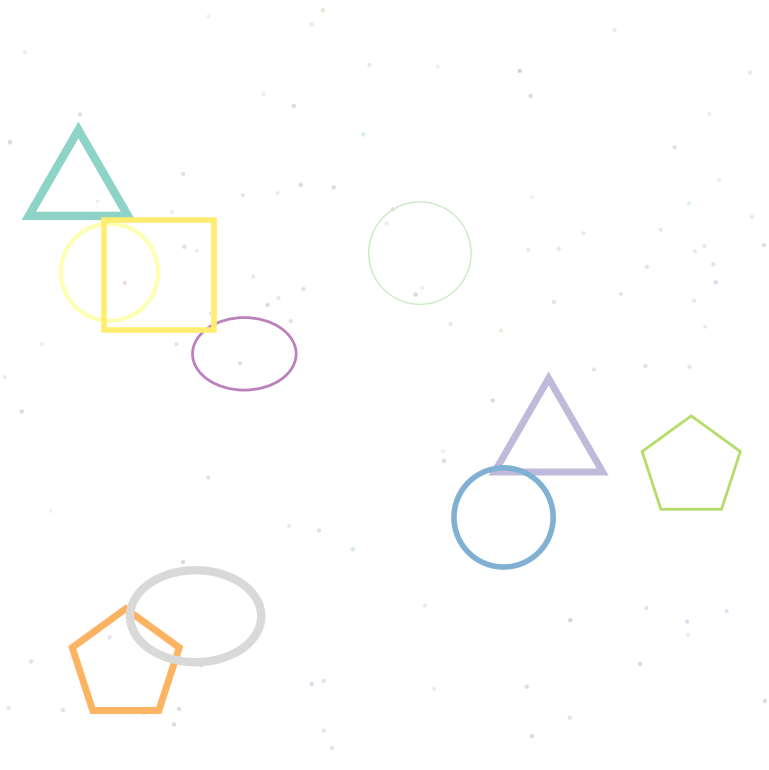[{"shape": "triangle", "thickness": 3, "radius": 0.37, "center": [0.102, 0.757]}, {"shape": "circle", "thickness": 1.5, "radius": 0.32, "center": [0.142, 0.646]}, {"shape": "triangle", "thickness": 2.5, "radius": 0.41, "center": [0.712, 0.428]}, {"shape": "circle", "thickness": 2, "radius": 0.32, "center": [0.654, 0.328]}, {"shape": "pentagon", "thickness": 2.5, "radius": 0.37, "center": [0.163, 0.136]}, {"shape": "pentagon", "thickness": 1, "radius": 0.34, "center": [0.898, 0.393]}, {"shape": "oval", "thickness": 3, "radius": 0.43, "center": [0.254, 0.2]}, {"shape": "oval", "thickness": 1, "radius": 0.34, "center": [0.317, 0.54]}, {"shape": "circle", "thickness": 0.5, "radius": 0.33, "center": [0.545, 0.671]}, {"shape": "square", "thickness": 2, "radius": 0.36, "center": [0.207, 0.642]}]